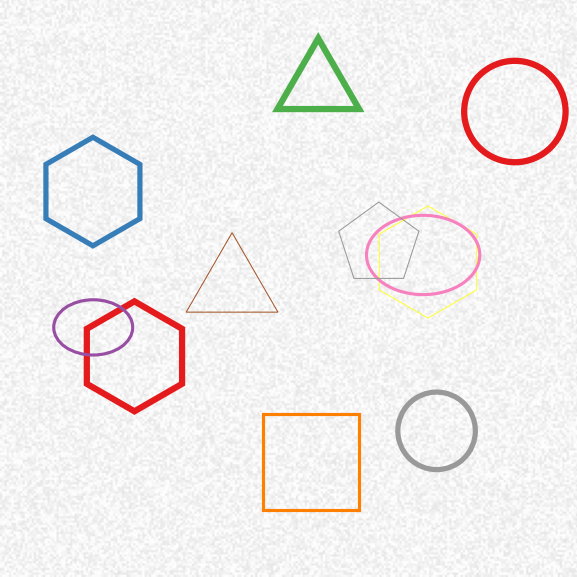[{"shape": "circle", "thickness": 3, "radius": 0.44, "center": [0.892, 0.806]}, {"shape": "hexagon", "thickness": 3, "radius": 0.48, "center": [0.233, 0.382]}, {"shape": "hexagon", "thickness": 2.5, "radius": 0.47, "center": [0.161, 0.667]}, {"shape": "triangle", "thickness": 3, "radius": 0.41, "center": [0.551, 0.851]}, {"shape": "oval", "thickness": 1.5, "radius": 0.34, "center": [0.161, 0.432]}, {"shape": "square", "thickness": 1.5, "radius": 0.41, "center": [0.539, 0.199]}, {"shape": "hexagon", "thickness": 0.5, "radius": 0.48, "center": [0.741, 0.545]}, {"shape": "triangle", "thickness": 0.5, "radius": 0.46, "center": [0.402, 0.504]}, {"shape": "oval", "thickness": 1.5, "radius": 0.49, "center": [0.733, 0.558]}, {"shape": "circle", "thickness": 2.5, "radius": 0.34, "center": [0.756, 0.253]}, {"shape": "pentagon", "thickness": 0.5, "radius": 0.37, "center": [0.656, 0.576]}]